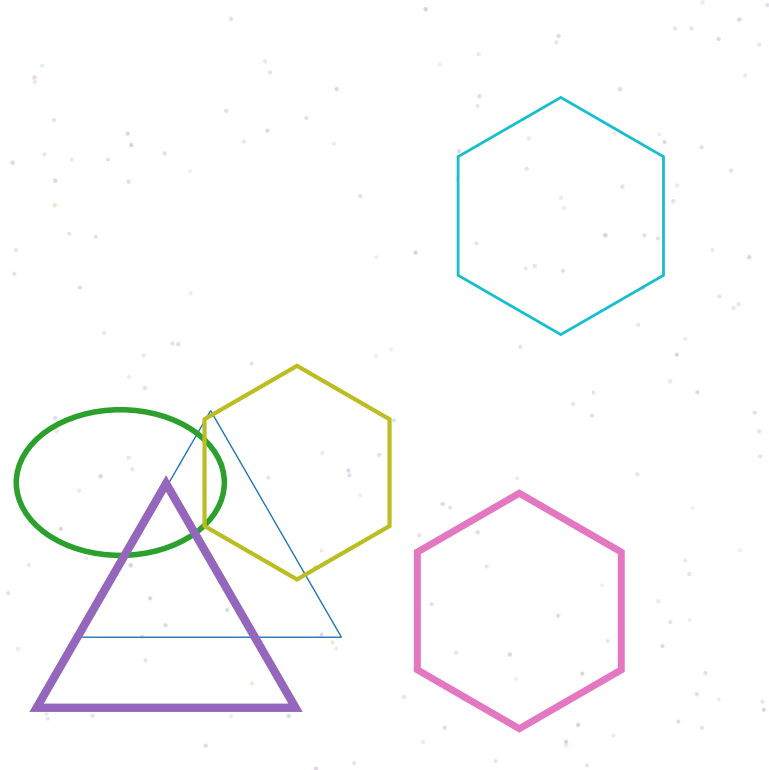[{"shape": "triangle", "thickness": 0.5, "radius": 0.98, "center": [0.274, 0.271]}, {"shape": "oval", "thickness": 2, "radius": 0.68, "center": [0.156, 0.373]}, {"shape": "triangle", "thickness": 3, "radius": 0.97, "center": [0.216, 0.178]}, {"shape": "hexagon", "thickness": 2.5, "radius": 0.76, "center": [0.674, 0.207]}, {"shape": "hexagon", "thickness": 1.5, "radius": 0.69, "center": [0.386, 0.386]}, {"shape": "hexagon", "thickness": 1, "radius": 0.77, "center": [0.728, 0.719]}]